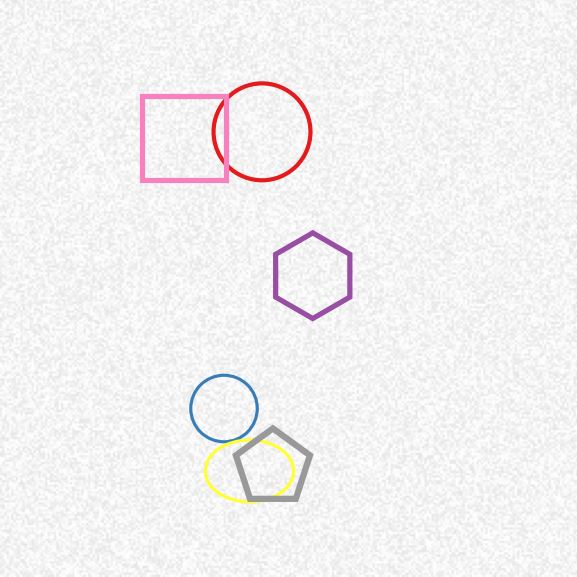[{"shape": "circle", "thickness": 2, "radius": 0.42, "center": [0.454, 0.771]}, {"shape": "circle", "thickness": 1.5, "radius": 0.29, "center": [0.388, 0.292]}, {"shape": "hexagon", "thickness": 2.5, "radius": 0.37, "center": [0.542, 0.522]}, {"shape": "oval", "thickness": 1.5, "radius": 0.38, "center": [0.432, 0.184]}, {"shape": "square", "thickness": 2.5, "radius": 0.36, "center": [0.318, 0.76]}, {"shape": "pentagon", "thickness": 3, "radius": 0.34, "center": [0.473, 0.19]}]